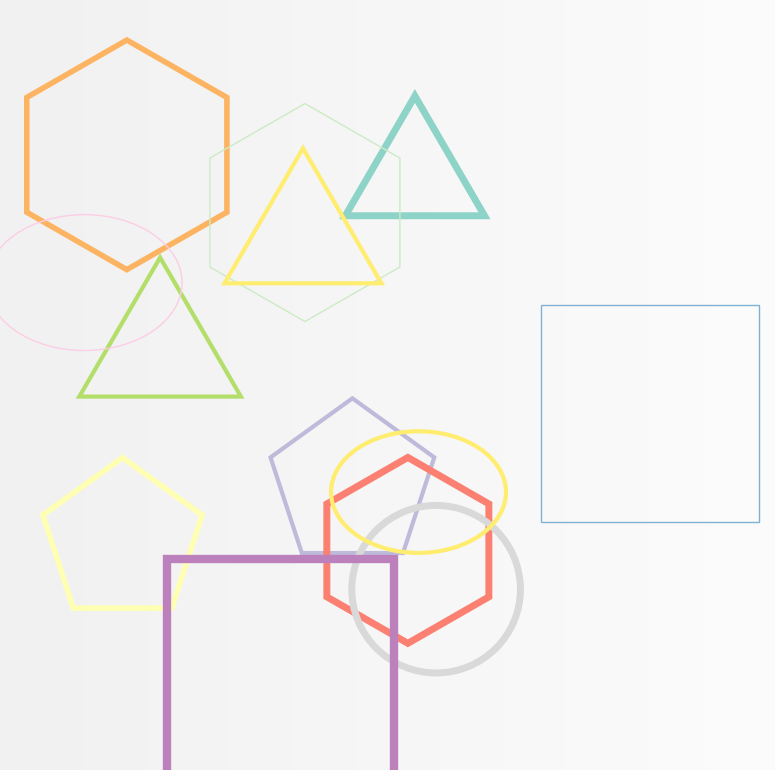[{"shape": "triangle", "thickness": 2.5, "radius": 0.52, "center": [0.535, 0.772]}, {"shape": "pentagon", "thickness": 2, "radius": 0.54, "center": [0.158, 0.298]}, {"shape": "pentagon", "thickness": 1.5, "radius": 0.56, "center": [0.455, 0.372]}, {"shape": "hexagon", "thickness": 2.5, "radius": 0.6, "center": [0.526, 0.285]}, {"shape": "square", "thickness": 0.5, "radius": 0.7, "center": [0.839, 0.463]}, {"shape": "hexagon", "thickness": 2, "radius": 0.75, "center": [0.164, 0.799]}, {"shape": "triangle", "thickness": 1.5, "radius": 0.6, "center": [0.207, 0.545]}, {"shape": "oval", "thickness": 0.5, "radius": 0.63, "center": [0.109, 0.633]}, {"shape": "circle", "thickness": 2.5, "radius": 0.54, "center": [0.563, 0.235]}, {"shape": "square", "thickness": 3, "radius": 0.73, "center": [0.362, 0.127]}, {"shape": "hexagon", "thickness": 0.5, "radius": 0.71, "center": [0.393, 0.724]}, {"shape": "triangle", "thickness": 1.5, "radius": 0.58, "center": [0.391, 0.691]}, {"shape": "oval", "thickness": 1.5, "radius": 0.56, "center": [0.54, 0.361]}]